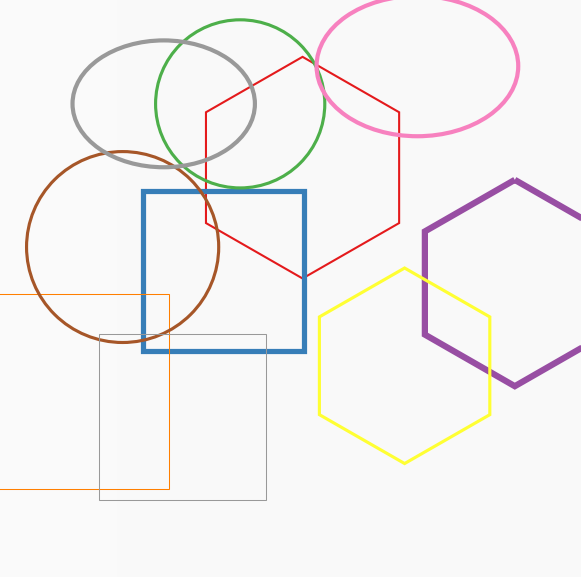[{"shape": "hexagon", "thickness": 1, "radius": 0.96, "center": [0.521, 0.709]}, {"shape": "square", "thickness": 2.5, "radius": 0.69, "center": [0.385, 0.529]}, {"shape": "circle", "thickness": 1.5, "radius": 0.73, "center": [0.413, 0.819]}, {"shape": "hexagon", "thickness": 3, "radius": 0.89, "center": [0.886, 0.509]}, {"shape": "square", "thickness": 0.5, "radius": 0.84, "center": [0.123, 0.321]}, {"shape": "hexagon", "thickness": 1.5, "radius": 0.85, "center": [0.696, 0.366]}, {"shape": "circle", "thickness": 1.5, "radius": 0.83, "center": [0.211, 0.571]}, {"shape": "oval", "thickness": 2, "radius": 0.87, "center": [0.718, 0.885]}, {"shape": "square", "thickness": 0.5, "radius": 0.72, "center": [0.314, 0.276]}, {"shape": "oval", "thickness": 2, "radius": 0.78, "center": [0.282, 0.819]}]